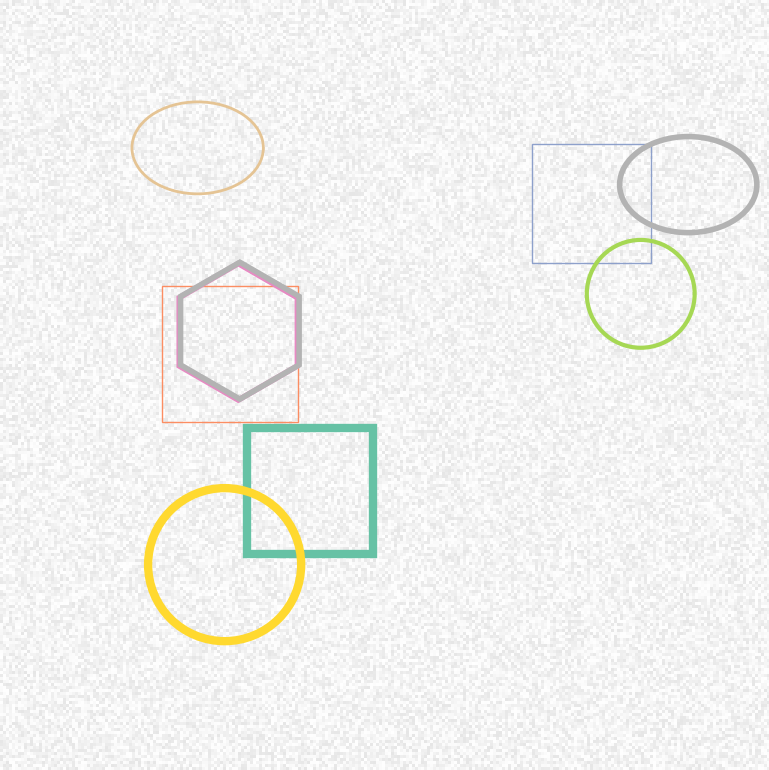[{"shape": "square", "thickness": 3, "radius": 0.41, "center": [0.403, 0.362]}, {"shape": "square", "thickness": 0.5, "radius": 0.44, "center": [0.299, 0.54]}, {"shape": "square", "thickness": 0.5, "radius": 0.39, "center": [0.768, 0.735]}, {"shape": "hexagon", "thickness": 2, "radius": 0.44, "center": [0.309, 0.569]}, {"shape": "circle", "thickness": 1.5, "radius": 0.35, "center": [0.832, 0.618]}, {"shape": "circle", "thickness": 3, "radius": 0.5, "center": [0.292, 0.267]}, {"shape": "oval", "thickness": 1, "radius": 0.43, "center": [0.257, 0.808]}, {"shape": "hexagon", "thickness": 2, "radius": 0.44, "center": [0.311, 0.571]}, {"shape": "oval", "thickness": 2, "radius": 0.45, "center": [0.894, 0.76]}]